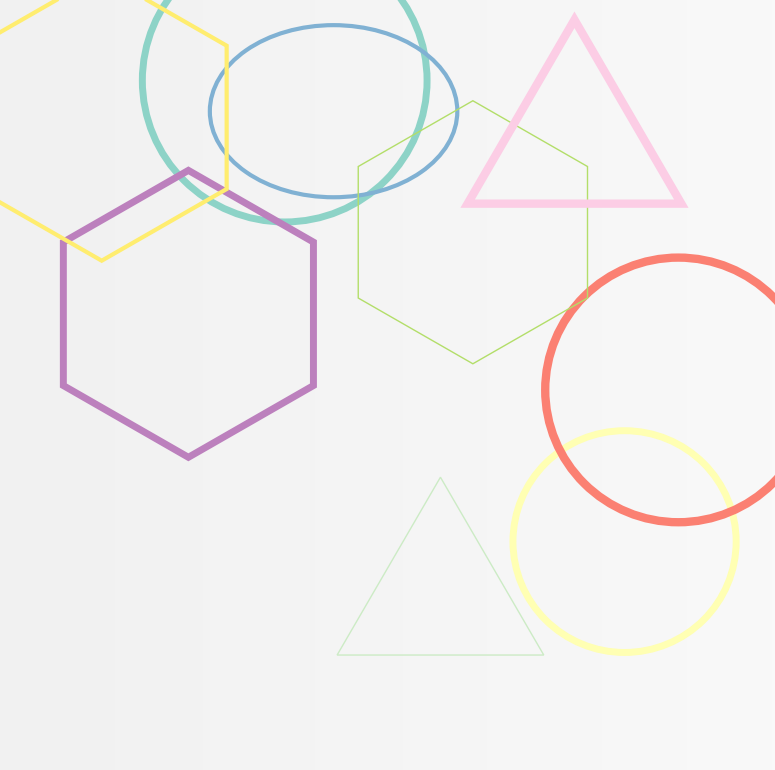[{"shape": "circle", "thickness": 2.5, "radius": 0.92, "center": [0.367, 0.895]}, {"shape": "circle", "thickness": 2.5, "radius": 0.72, "center": [0.806, 0.297]}, {"shape": "circle", "thickness": 3, "radius": 0.86, "center": [0.875, 0.494]}, {"shape": "oval", "thickness": 1.5, "radius": 0.8, "center": [0.43, 0.856]}, {"shape": "hexagon", "thickness": 0.5, "radius": 0.85, "center": [0.61, 0.698]}, {"shape": "triangle", "thickness": 3, "radius": 0.8, "center": [0.741, 0.815]}, {"shape": "hexagon", "thickness": 2.5, "radius": 0.93, "center": [0.243, 0.592]}, {"shape": "triangle", "thickness": 0.5, "radius": 0.77, "center": [0.568, 0.226]}, {"shape": "hexagon", "thickness": 1.5, "radius": 0.93, "center": [0.131, 0.848]}]